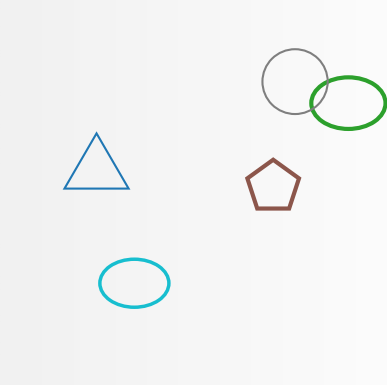[{"shape": "triangle", "thickness": 1.5, "radius": 0.48, "center": [0.249, 0.558]}, {"shape": "oval", "thickness": 3, "radius": 0.48, "center": [0.899, 0.732]}, {"shape": "pentagon", "thickness": 3, "radius": 0.35, "center": [0.705, 0.515]}, {"shape": "circle", "thickness": 1.5, "radius": 0.42, "center": [0.761, 0.788]}, {"shape": "oval", "thickness": 2.5, "radius": 0.45, "center": [0.347, 0.264]}]